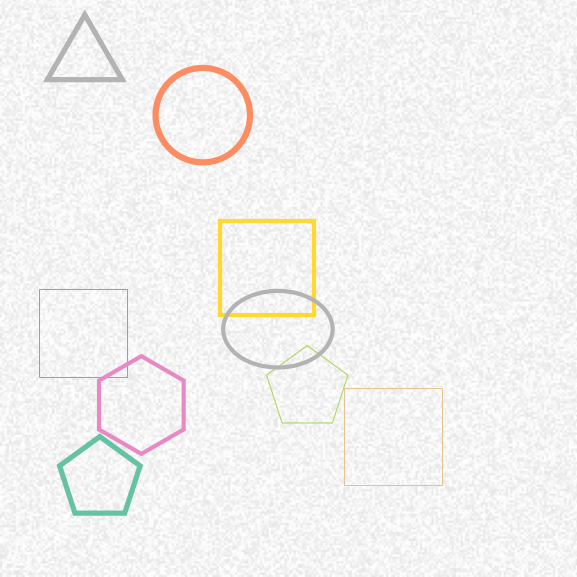[{"shape": "pentagon", "thickness": 2.5, "radius": 0.37, "center": [0.173, 0.17]}, {"shape": "circle", "thickness": 3, "radius": 0.41, "center": [0.351, 0.8]}, {"shape": "square", "thickness": 0.5, "radius": 0.38, "center": [0.143, 0.423]}, {"shape": "hexagon", "thickness": 2, "radius": 0.42, "center": [0.245, 0.298]}, {"shape": "pentagon", "thickness": 0.5, "radius": 0.37, "center": [0.532, 0.327]}, {"shape": "square", "thickness": 2, "radius": 0.41, "center": [0.462, 0.536]}, {"shape": "square", "thickness": 0.5, "radius": 0.42, "center": [0.681, 0.243]}, {"shape": "oval", "thickness": 2, "radius": 0.47, "center": [0.481, 0.429]}, {"shape": "triangle", "thickness": 2.5, "radius": 0.37, "center": [0.147, 0.899]}]